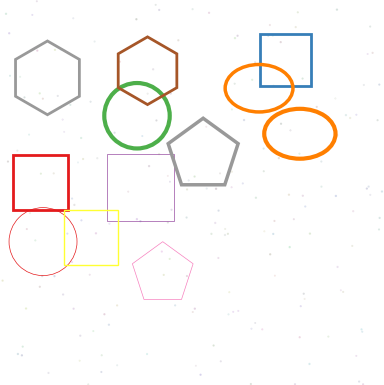[{"shape": "square", "thickness": 2, "radius": 0.35, "center": [0.105, 0.526]}, {"shape": "circle", "thickness": 0.5, "radius": 0.44, "center": [0.112, 0.372]}, {"shape": "square", "thickness": 2, "radius": 0.34, "center": [0.742, 0.843]}, {"shape": "circle", "thickness": 3, "radius": 0.42, "center": [0.356, 0.699]}, {"shape": "square", "thickness": 0.5, "radius": 0.44, "center": [0.364, 0.513]}, {"shape": "oval", "thickness": 3, "radius": 0.46, "center": [0.779, 0.653]}, {"shape": "oval", "thickness": 2.5, "radius": 0.44, "center": [0.673, 0.771]}, {"shape": "square", "thickness": 1, "radius": 0.35, "center": [0.236, 0.383]}, {"shape": "hexagon", "thickness": 2, "radius": 0.44, "center": [0.383, 0.816]}, {"shape": "pentagon", "thickness": 0.5, "radius": 0.41, "center": [0.423, 0.289]}, {"shape": "pentagon", "thickness": 2.5, "radius": 0.48, "center": [0.528, 0.597]}, {"shape": "hexagon", "thickness": 2, "radius": 0.48, "center": [0.123, 0.798]}]